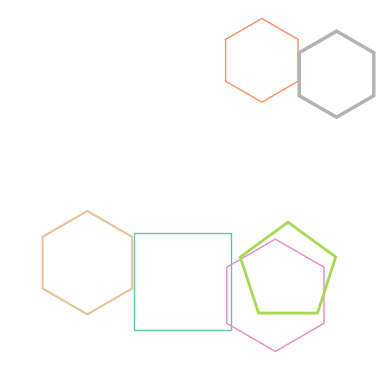[{"shape": "square", "thickness": 1, "radius": 0.63, "center": [0.475, 0.269]}, {"shape": "hexagon", "thickness": 1, "radius": 0.54, "center": [0.68, 0.843]}, {"shape": "hexagon", "thickness": 1, "radius": 0.73, "center": [0.715, 0.233]}, {"shape": "pentagon", "thickness": 2, "radius": 0.65, "center": [0.748, 0.292]}, {"shape": "hexagon", "thickness": 1.5, "radius": 0.67, "center": [0.227, 0.318]}, {"shape": "hexagon", "thickness": 2.5, "radius": 0.56, "center": [0.874, 0.807]}]